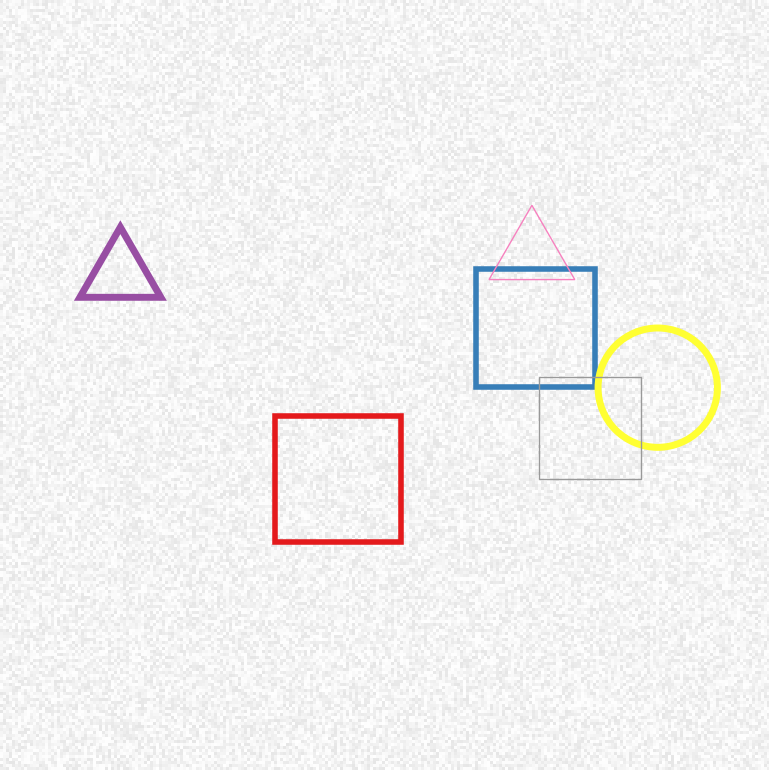[{"shape": "square", "thickness": 2, "radius": 0.41, "center": [0.439, 0.378]}, {"shape": "square", "thickness": 2, "radius": 0.39, "center": [0.696, 0.574]}, {"shape": "triangle", "thickness": 2.5, "radius": 0.3, "center": [0.156, 0.644]}, {"shape": "circle", "thickness": 2.5, "radius": 0.39, "center": [0.854, 0.497]}, {"shape": "triangle", "thickness": 0.5, "radius": 0.32, "center": [0.691, 0.669]}, {"shape": "square", "thickness": 0.5, "radius": 0.33, "center": [0.766, 0.444]}]